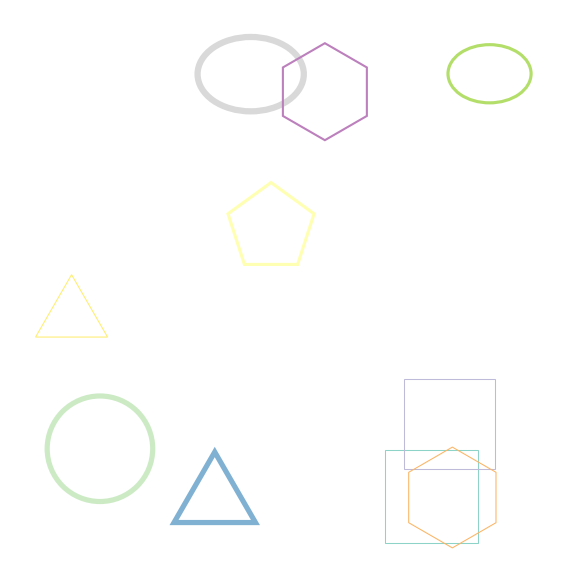[{"shape": "square", "thickness": 0.5, "radius": 0.4, "center": [0.748, 0.139]}, {"shape": "pentagon", "thickness": 1.5, "radius": 0.39, "center": [0.469, 0.605]}, {"shape": "square", "thickness": 0.5, "radius": 0.39, "center": [0.779, 0.265]}, {"shape": "triangle", "thickness": 2.5, "radius": 0.41, "center": [0.372, 0.135]}, {"shape": "hexagon", "thickness": 0.5, "radius": 0.44, "center": [0.783, 0.138]}, {"shape": "oval", "thickness": 1.5, "radius": 0.36, "center": [0.848, 0.871]}, {"shape": "oval", "thickness": 3, "radius": 0.46, "center": [0.434, 0.871]}, {"shape": "hexagon", "thickness": 1, "radius": 0.42, "center": [0.563, 0.84]}, {"shape": "circle", "thickness": 2.5, "radius": 0.46, "center": [0.173, 0.222]}, {"shape": "triangle", "thickness": 0.5, "radius": 0.36, "center": [0.124, 0.451]}]